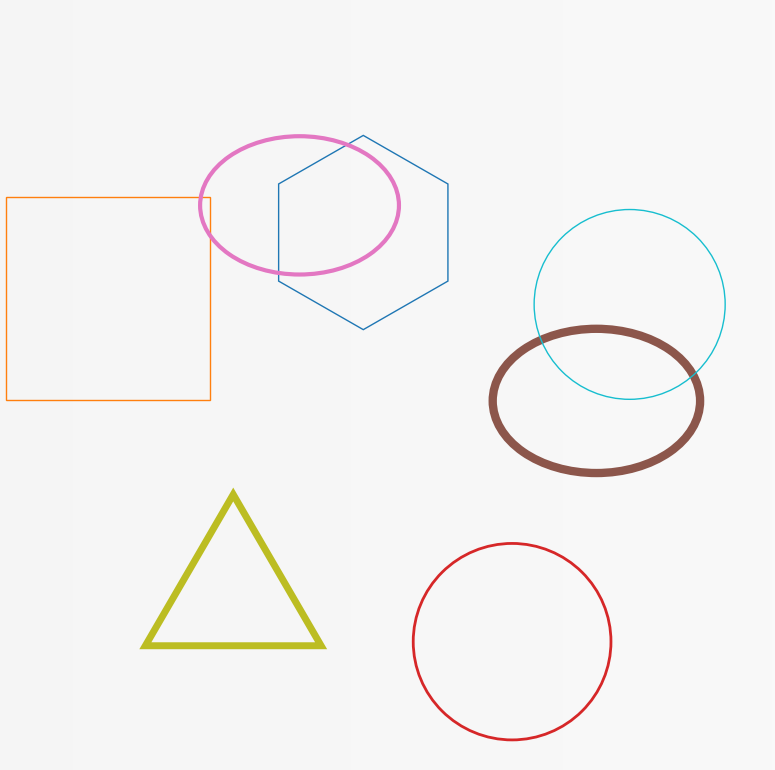[{"shape": "hexagon", "thickness": 0.5, "radius": 0.63, "center": [0.469, 0.698]}, {"shape": "square", "thickness": 0.5, "radius": 0.66, "center": [0.139, 0.612]}, {"shape": "circle", "thickness": 1, "radius": 0.64, "center": [0.661, 0.167]}, {"shape": "oval", "thickness": 3, "radius": 0.67, "center": [0.77, 0.479]}, {"shape": "oval", "thickness": 1.5, "radius": 0.64, "center": [0.386, 0.733]}, {"shape": "triangle", "thickness": 2.5, "radius": 0.65, "center": [0.301, 0.227]}, {"shape": "circle", "thickness": 0.5, "radius": 0.62, "center": [0.812, 0.605]}]